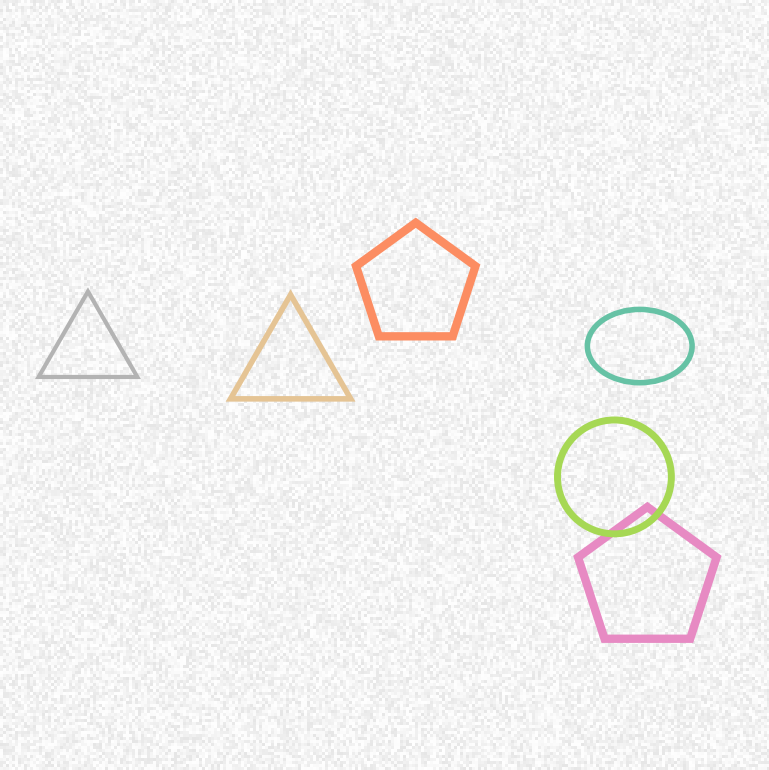[{"shape": "oval", "thickness": 2, "radius": 0.34, "center": [0.831, 0.551]}, {"shape": "pentagon", "thickness": 3, "radius": 0.41, "center": [0.54, 0.629]}, {"shape": "pentagon", "thickness": 3, "radius": 0.47, "center": [0.841, 0.247]}, {"shape": "circle", "thickness": 2.5, "radius": 0.37, "center": [0.798, 0.381]}, {"shape": "triangle", "thickness": 2, "radius": 0.45, "center": [0.377, 0.527]}, {"shape": "triangle", "thickness": 1.5, "radius": 0.37, "center": [0.114, 0.547]}]